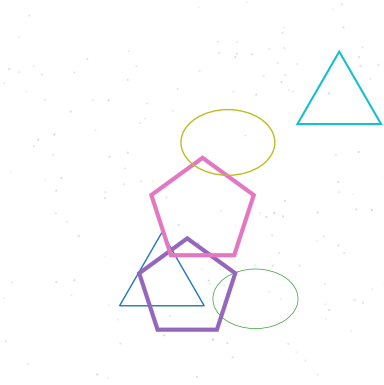[{"shape": "triangle", "thickness": 1, "radius": 0.63, "center": [0.421, 0.269]}, {"shape": "oval", "thickness": 0.5, "radius": 0.55, "center": [0.664, 0.224]}, {"shape": "pentagon", "thickness": 3, "radius": 0.66, "center": [0.486, 0.25]}, {"shape": "pentagon", "thickness": 3, "radius": 0.7, "center": [0.526, 0.45]}, {"shape": "oval", "thickness": 1, "radius": 0.61, "center": [0.592, 0.63]}, {"shape": "triangle", "thickness": 1.5, "radius": 0.63, "center": [0.881, 0.741]}]